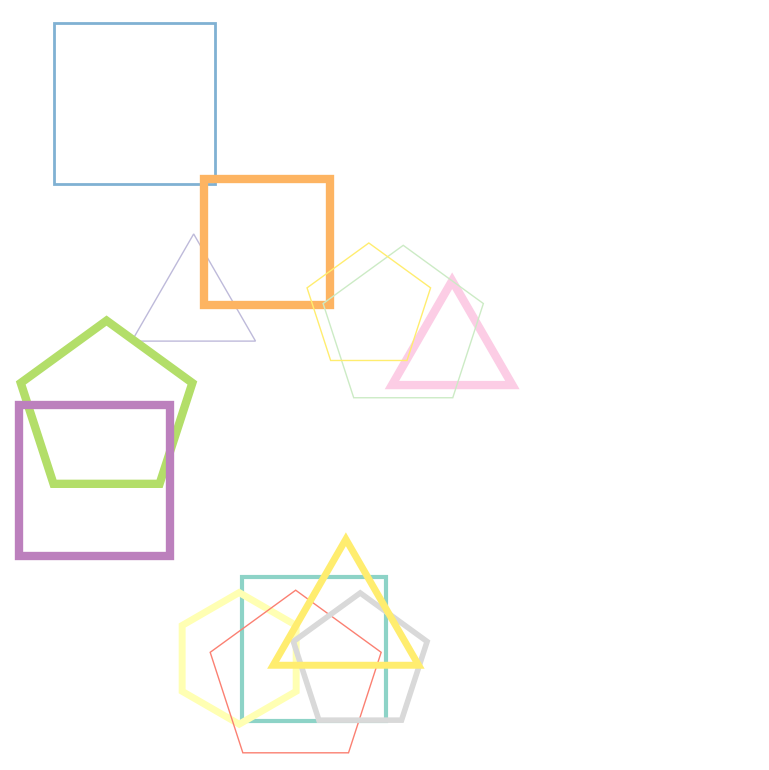[{"shape": "square", "thickness": 1.5, "radius": 0.47, "center": [0.408, 0.158]}, {"shape": "hexagon", "thickness": 2.5, "radius": 0.43, "center": [0.311, 0.145]}, {"shape": "triangle", "thickness": 0.5, "radius": 0.46, "center": [0.252, 0.603]}, {"shape": "pentagon", "thickness": 0.5, "radius": 0.58, "center": [0.384, 0.117]}, {"shape": "square", "thickness": 1, "radius": 0.52, "center": [0.174, 0.866]}, {"shape": "square", "thickness": 3, "radius": 0.41, "center": [0.347, 0.686]}, {"shape": "pentagon", "thickness": 3, "radius": 0.59, "center": [0.138, 0.466]}, {"shape": "triangle", "thickness": 3, "radius": 0.45, "center": [0.587, 0.545]}, {"shape": "pentagon", "thickness": 2, "radius": 0.46, "center": [0.468, 0.139]}, {"shape": "square", "thickness": 3, "radius": 0.49, "center": [0.123, 0.376]}, {"shape": "pentagon", "thickness": 0.5, "radius": 0.55, "center": [0.524, 0.572]}, {"shape": "pentagon", "thickness": 0.5, "radius": 0.42, "center": [0.479, 0.6]}, {"shape": "triangle", "thickness": 2.5, "radius": 0.55, "center": [0.449, 0.191]}]